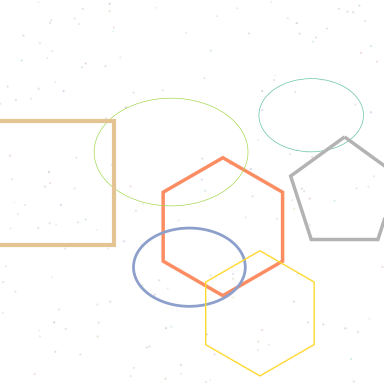[{"shape": "oval", "thickness": 0.5, "radius": 0.68, "center": [0.808, 0.701]}, {"shape": "hexagon", "thickness": 2.5, "radius": 0.9, "center": [0.579, 0.411]}, {"shape": "oval", "thickness": 2, "radius": 0.73, "center": [0.492, 0.306]}, {"shape": "oval", "thickness": 0.5, "radius": 1.0, "center": [0.444, 0.605]}, {"shape": "hexagon", "thickness": 1, "radius": 0.81, "center": [0.675, 0.186]}, {"shape": "square", "thickness": 3, "radius": 0.81, "center": [0.134, 0.525]}, {"shape": "pentagon", "thickness": 2.5, "radius": 0.74, "center": [0.895, 0.497]}]